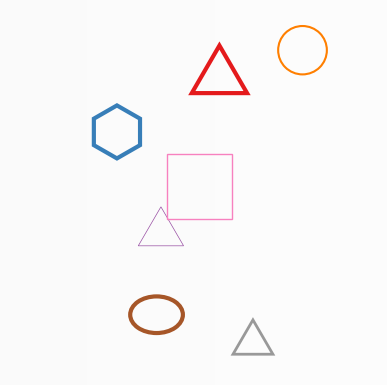[{"shape": "triangle", "thickness": 3, "radius": 0.41, "center": [0.566, 0.799]}, {"shape": "hexagon", "thickness": 3, "radius": 0.34, "center": [0.302, 0.657]}, {"shape": "triangle", "thickness": 0.5, "radius": 0.34, "center": [0.415, 0.395]}, {"shape": "circle", "thickness": 1.5, "radius": 0.31, "center": [0.781, 0.87]}, {"shape": "oval", "thickness": 3, "radius": 0.34, "center": [0.404, 0.183]}, {"shape": "square", "thickness": 1, "radius": 0.42, "center": [0.515, 0.516]}, {"shape": "triangle", "thickness": 2, "radius": 0.3, "center": [0.653, 0.11]}]